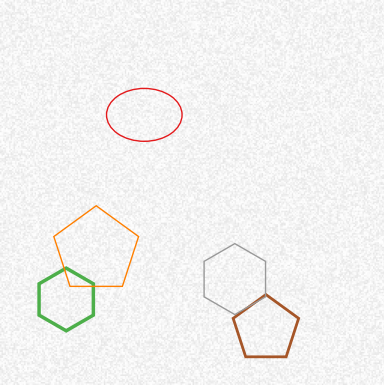[{"shape": "oval", "thickness": 1, "radius": 0.49, "center": [0.375, 0.702]}, {"shape": "hexagon", "thickness": 2.5, "radius": 0.41, "center": [0.172, 0.222]}, {"shape": "pentagon", "thickness": 1, "radius": 0.58, "center": [0.25, 0.35]}, {"shape": "pentagon", "thickness": 2, "radius": 0.45, "center": [0.691, 0.146]}, {"shape": "hexagon", "thickness": 1, "radius": 0.46, "center": [0.61, 0.275]}]